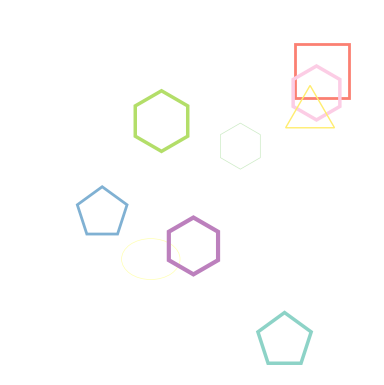[{"shape": "pentagon", "thickness": 2.5, "radius": 0.36, "center": [0.739, 0.115]}, {"shape": "oval", "thickness": 0.5, "radius": 0.38, "center": [0.392, 0.327]}, {"shape": "square", "thickness": 2, "radius": 0.35, "center": [0.836, 0.815]}, {"shape": "pentagon", "thickness": 2, "radius": 0.34, "center": [0.265, 0.447]}, {"shape": "hexagon", "thickness": 2.5, "radius": 0.39, "center": [0.419, 0.686]}, {"shape": "hexagon", "thickness": 2.5, "radius": 0.35, "center": [0.822, 0.759]}, {"shape": "hexagon", "thickness": 3, "radius": 0.37, "center": [0.502, 0.361]}, {"shape": "hexagon", "thickness": 0.5, "radius": 0.3, "center": [0.624, 0.62]}, {"shape": "triangle", "thickness": 1, "radius": 0.37, "center": [0.805, 0.705]}]